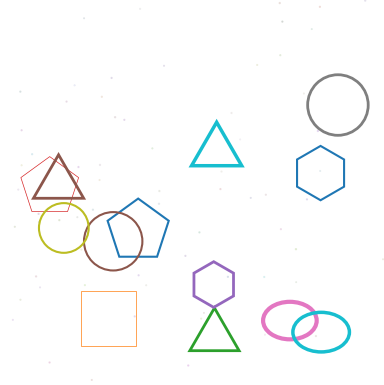[{"shape": "hexagon", "thickness": 1.5, "radius": 0.35, "center": [0.833, 0.55]}, {"shape": "pentagon", "thickness": 1.5, "radius": 0.42, "center": [0.359, 0.401]}, {"shape": "square", "thickness": 0.5, "radius": 0.36, "center": [0.281, 0.172]}, {"shape": "triangle", "thickness": 2, "radius": 0.37, "center": [0.557, 0.126]}, {"shape": "pentagon", "thickness": 0.5, "radius": 0.39, "center": [0.129, 0.514]}, {"shape": "hexagon", "thickness": 2, "radius": 0.3, "center": [0.555, 0.261]}, {"shape": "triangle", "thickness": 2, "radius": 0.38, "center": [0.152, 0.523]}, {"shape": "circle", "thickness": 1.5, "radius": 0.38, "center": [0.294, 0.373]}, {"shape": "oval", "thickness": 3, "radius": 0.35, "center": [0.753, 0.167]}, {"shape": "circle", "thickness": 2, "radius": 0.39, "center": [0.878, 0.727]}, {"shape": "circle", "thickness": 1.5, "radius": 0.32, "center": [0.166, 0.408]}, {"shape": "triangle", "thickness": 2.5, "radius": 0.38, "center": [0.563, 0.607]}, {"shape": "oval", "thickness": 2.5, "radius": 0.37, "center": [0.834, 0.137]}]